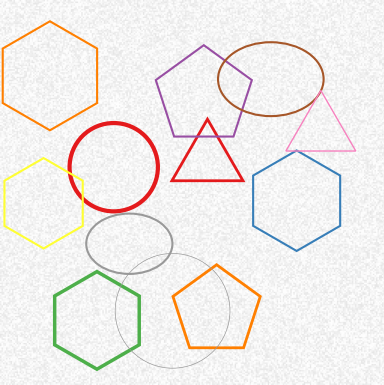[{"shape": "triangle", "thickness": 2, "radius": 0.53, "center": [0.539, 0.584]}, {"shape": "circle", "thickness": 3, "radius": 0.57, "center": [0.295, 0.566]}, {"shape": "hexagon", "thickness": 1.5, "radius": 0.65, "center": [0.771, 0.479]}, {"shape": "hexagon", "thickness": 2.5, "radius": 0.63, "center": [0.252, 0.168]}, {"shape": "pentagon", "thickness": 1.5, "radius": 0.66, "center": [0.529, 0.751]}, {"shape": "hexagon", "thickness": 1.5, "radius": 0.71, "center": [0.13, 0.803]}, {"shape": "pentagon", "thickness": 2, "radius": 0.6, "center": [0.563, 0.193]}, {"shape": "hexagon", "thickness": 1.5, "radius": 0.59, "center": [0.113, 0.472]}, {"shape": "oval", "thickness": 1.5, "radius": 0.69, "center": [0.703, 0.794]}, {"shape": "triangle", "thickness": 1, "radius": 0.52, "center": [0.833, 0.66]}, {"shape": "circle", "thickness": 0.5, "radius": 0.75, "center": [0.448, 0.193]}, {"shape": "oval", "thickness": 1.5, "radius": 0.56, "center": [0.336, 0.367]}]